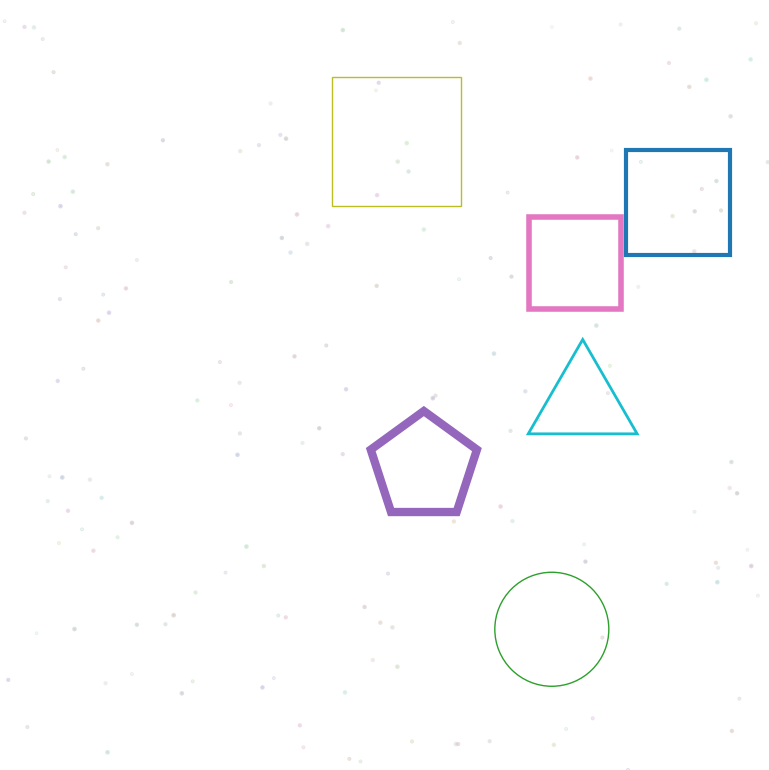[{"shape": "square", "thickness": 1.5, "radius": 0.34, "center": [0.88, 0.737]}, {"shape": "circle", "thickness": 0.5, "radius": 0.37, "center": [0.717, 0.183]}, {"shape": "pentagon", "thickness": 3, "radius": 0.36, "center": [0.55, 0.394]}, {"shape": "square", "thickness": 2, "radius": 0.3, "center": [0.747, 0.658]}, {"shape": "square", "thickness": 0.5, "radius": 0.42, "center": [0.515, 0.816]}, {"shape": "triangle", "thickness": 1, "radius": 0.41, "center": [0.757, 0.477]}]